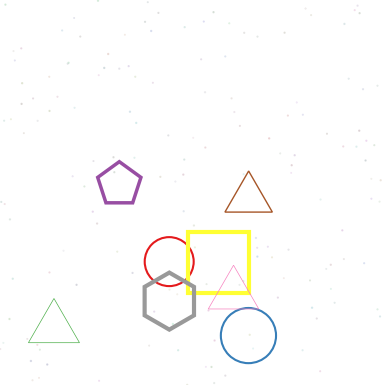[{"shape": "circle", "thickness": 1.5, "radius": 0.32, "center": [0.439, 0.32]}, {"shape": "circle", "thickness": 1.5, "radius": 0.36, "center": [0.645, 0.128]}, {"shape": "triangle", "thickness": 0.5, "radius": 0.38, "center": [0.14, 0.148]}, {"shape": "pentagon", "thickness": 2.5, "radius": 0.3, "center": [0.31, 0.521]}, {"shape": "square", "thickness": 3, "radius": 0.4, "center": [0.567, 0.318]}, {"shape": "triangle", "thickness": 1, "radius": 0.36, "center": [0.646, 0.485]}, {"shape": "triangle", "thickness": 0.5, "radius": 0.38, "center": [0.607, 0.235]}, {"shape": "hexagon", "thickness": 3, "radius": 0.37, "center": [0.44, 0.218]}]